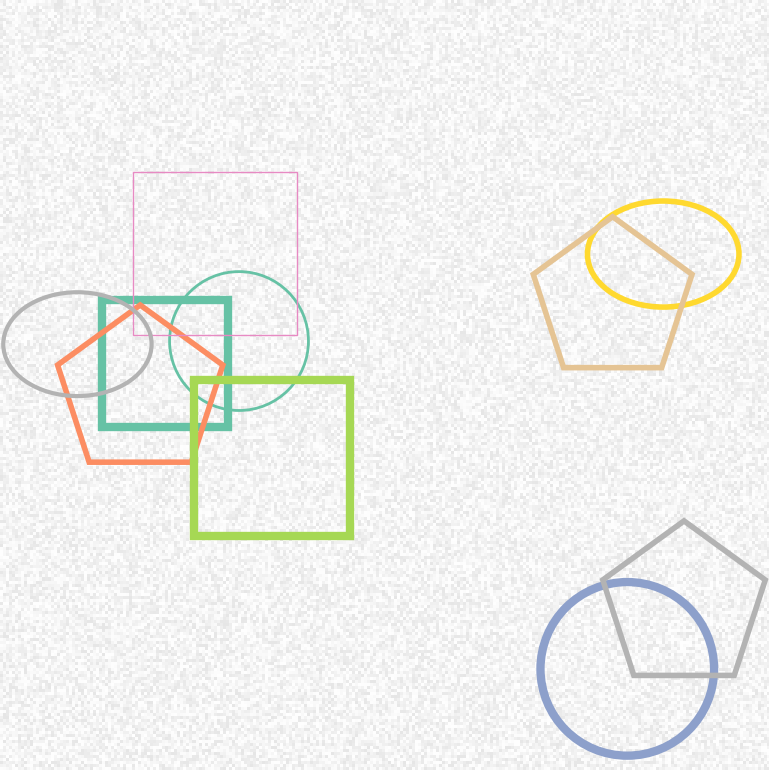[{"shape": "square", "thickness": 3, "radius": 0.41, "center": [0.214, 0.528]}, {"shape": "circle", "thickness": 1, "radius": 0.45, "center": [0.31, 0.557]}, {"shape": "pentagon", "thickness": 2, "radius": 0.56, "center": [0.182, 0.491]}, {"shape": "circle", "thickness": 3, "radius": 0.56, "center": [0.815, 0.131]}, {"shape": "square", "thickness": 0.5, "radius": 0.53, "center": [0.279, 0.671]}, {"shape": "square", "thickness": 3, "radius": 0.51, "center": [0.354, 0.405]}, {"shape": "oval", "thickness": 2, "radius": 0.49, "center": [0.861, 0.67]}, {"shape": "pentagon", "thickness": 2, "radius": 0.54, "center": [0.796, 0.61]}, {"shape": "oval", "thickness": 1.5, "radius": 0.48, "center": [0.101, 0.553]}, {"shape": "pentagon", "thickness": 2, "radius": 0.55, "center": [0.888, 0.213]}]